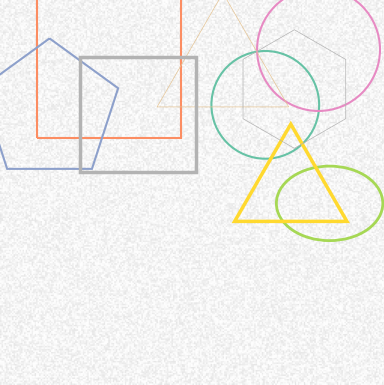[{"shape": "circle", "thickness": 1.5, "radius": 0.7, "center": [0.689, 0.728]}, {"shape": "square", "thickness": 1.5, "radius": 0.93, "center": [0.283, 0.827]}, {"shape": "pentagon", "thickness": 1.5, "radius": 0.94, "center": [0.129, 0.713]}, {"shape": "circle", "thickness": 1.5, "radius": 0.8, "center": [0.827, 0.871]}, {"shape": "oval", "thickness": 2, "radius": 0.69, "center": [0.856, 0.472]}, {"shape": "triangle", "thickness": 2.5, "radius": 0.84, "center": [0.755, 0.509]}, {"shape": "triangle", "thickness": 0.5, "radius": 0.99, "center": [0.579, 0.821]}, {"shape": "square", "thickness": 2.5, "radius": 0.75, "center": [0.359, 0.702]}, {"shape": "hexagon", "thickness": 0.5, "radius": 0.77, "center": [0.765, 0.769]}]